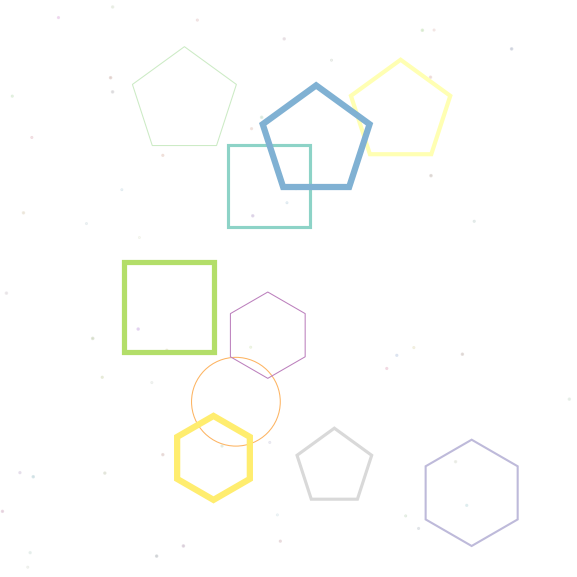[{"shape": "square", "thickness": 1.5, "radius": 0.36, "center": [0.466, 0.677]}, {"shape": "pentagon", "thickness": 2, "radius": 0.45, "center": [0.694, 0.805]}, {"shape": "hexagon", "thickness": 1, "radius": 0.46, "center": [0.817, 0.146]}, {"shape": "pentagon", "thickness": 3, "radius": 0.49, "center": [0.547, 0.754]}, {"shape": "circle", "thickness": 0.5, "radius": 0.38, "center": [0.408, 0.304]}, {"shape": "square", "thickness": 2.5, "radius": 0.39, "center": [0.293, 0.468]}, {"shape": "pentagon", "thickness": 1.5, "radius": 0.34, "center": [0.579, 0.19]}, {"shape": "hexagon", "thickness": 0.5, "radius": 0.37, "center": [0.464, 0.419]}, {"shape": "pentagon", "thickness": 0.5, "radius": 0.47, "center": [0.319, 0.824]}, {"shape": "hexagon", "thickness": 3, "radius": 0.36, "center": [0.37, 0.206]}]